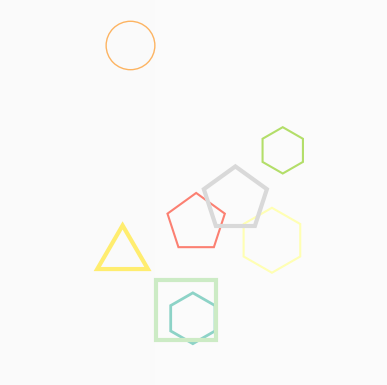[{"shape": "hexagon", "thickness": 2, "radius": 0.33, "center": [0.498, 0.173]}, {"shape": "hexagon", "thickness": 1.5, "radius": 0.42, "center": [0.702, 0.376]}, {"shape": "pentagon", "thickness": 1.5, "radius": 0.39, "center": [0.506, 0.421]}, {"shape": "circle", "thickness": 1, "radius": 0.31, "center": [0.337, 0.882]}, {"shape": "hexagon", "thickness": 1.5, "radius": 0.3, "center": [0.73, 0.609]}, {"shape": "pentagon", "thickness": 3, "radius": 0.43, "center": [0.607, 0.482]}, {"shape": "square", "thickness": 3, "radius": 0.39, "center": [0.481, 0.195]}, {"shape": "triangle", "thickness": 3, "radius": 0.38, "center": [0.316, 0.339]}]